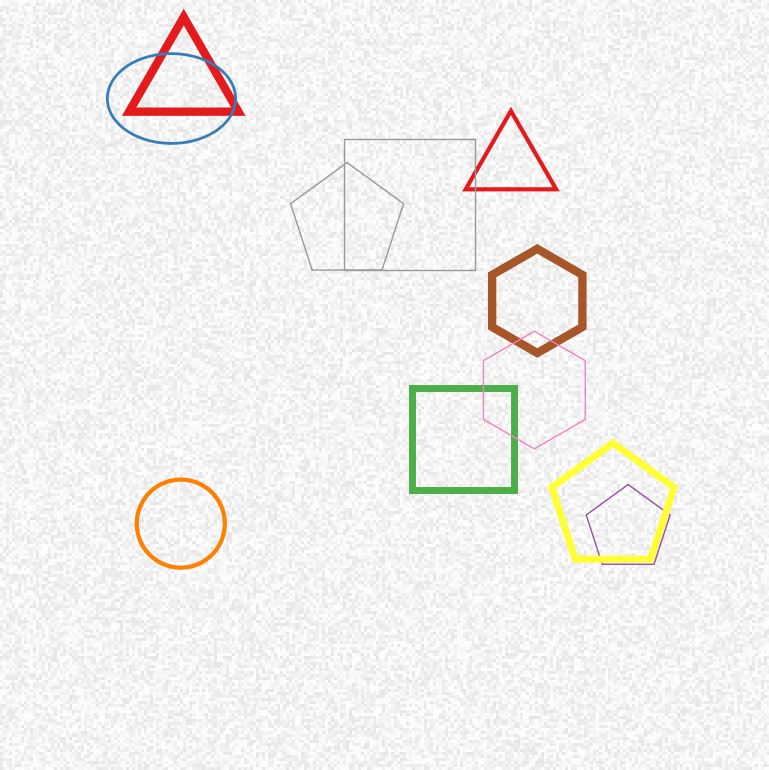[{"shape": "triangle", "thickness": 1.5, "radius": 0.34, "center": [0.664, 0.788]}, {"shape": "triangle", "thickness": 3, "radius": 0.41, "center": [0.239, 0.896]}, {"shape": "oval", "thickness": 1, "radius": 0.42, "center": [0.223, 0.872]}, {"shape": "square", "thickness": 2.5, "radius": 0.33, "center": [0.601, 0.43]}, {"shape": "pentagon", "thickness": 0.5, "radius": 0.29, "center": [0.816, 0.314]}, {"shape": "circle", "thickness": 1.5, "radius": 0.29, "center": [0.235, 0.32]}, {"shape": "pentagon", "thickness": 2.5, "radius": 0.42, "center": [0.796, 0.341]}, {"shape": "hexagon", "thickness": 3, "radius": 0.34, "center": [0.698, 0.609]}, {"shape": "hexagon", "thickness": 0.5, "radius": 0.38, "center": [0.694, 0.493]}, {"shape": "pentagon", "thickness": 0.5, "radius": 0.39, "center": [0.451, 0.712]}, {"shape": "square", "thickness": 0.5, "radius": 0.42, "center": [0.532, 0.734]}]